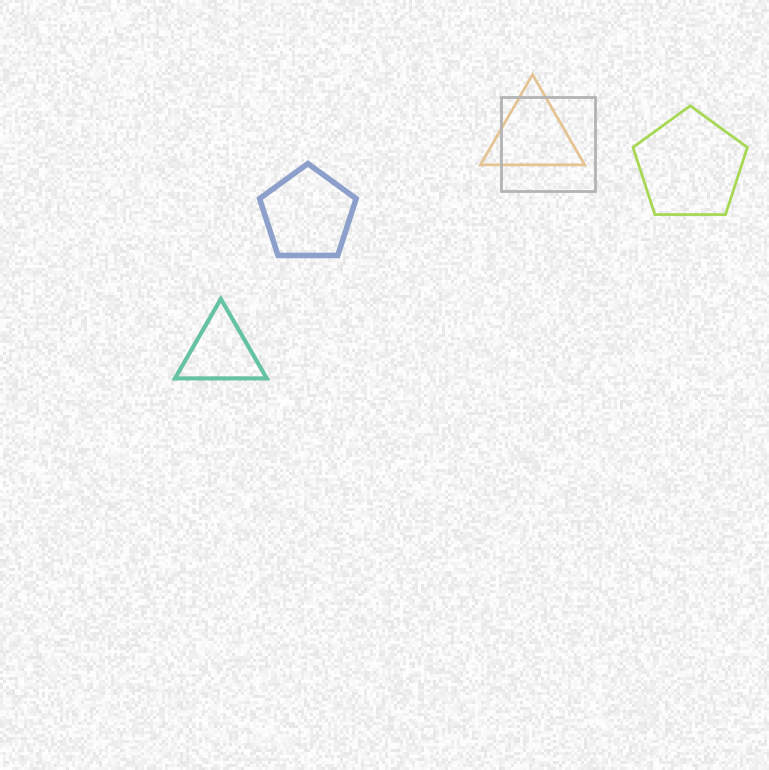[{"shape": "triangle", "thickness": 1.5, "radius": 0.34, "center": [0.287, 0.543]}, {"shape": "pentagon", "thickness": 2, "radius": 0.33, "center": [0.4, 0.722]}, {"shape": "pentagon", "thickness": 1, "radius": 0.39, "center": [0.896, 0.785]}, {"shape": "triangle", "thickness": 1, "radius": 0.39, "center": [0.692, 0.825]}, {"shape": "square", "thickness": 1, "radius": 0.31, "center": [0.712, 0.812]}]